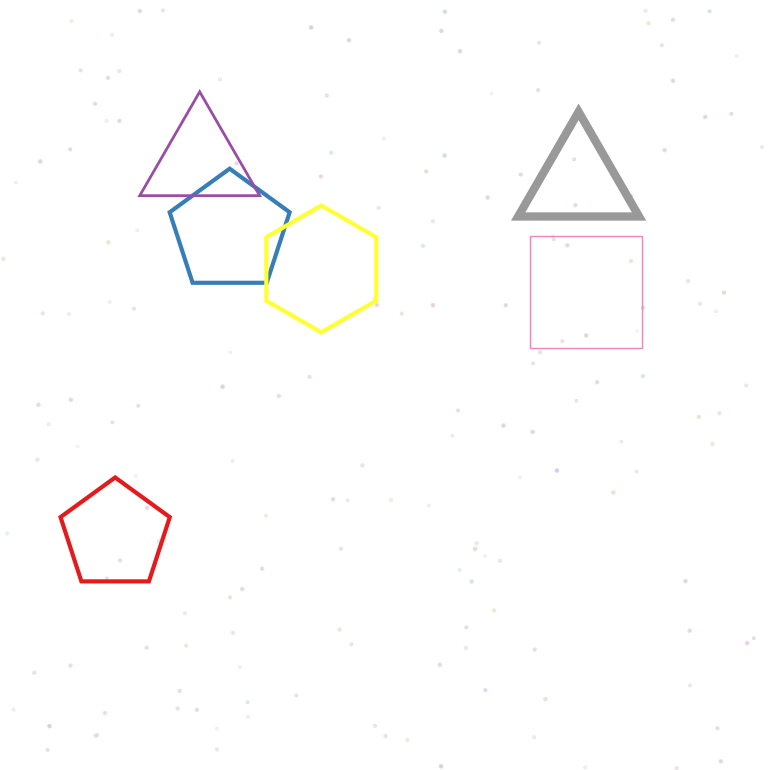[{"shape": "pentagon", "thickness": 1.5, "radius": 0.37, "center": [0.15, 0.305]}, {"shape": "pentagon", "thickness": 1.5, "radius": 0.41, "center": [0.298, 0.699]}, {"shape": "triangle", "thickness": 1, "radius": 0.45, "center": [0.259, 0.791]}, {"shape": "hexagon", "thickness": 1.5, "radius": 0.41, "center": [0.417, 0.651]}, {"shape": "square", "thickness": 0.5, "radius": 0.36, "center": [0.761, 0.62]}, {"shape": "triangle", "thickness": 3, "radius": 0.45, "center": [0.751, 0.764]}]